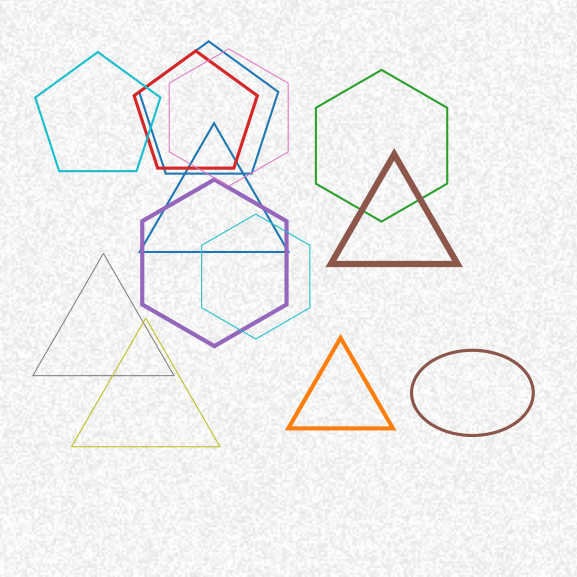[{"shape": "pentagon", "thickness": 1, "radius": 0.63, "center": [0.361, 0.801]}, {"shape": "triangle", "thickness": 1, "radius": 0.74, "center": [0.371, 0.637]}, {"shape": "triangle", "thickness": 2, "radius": 0.52, "center": [0.59, 0.31]}, {"shape": "hexagon", "thickness": 1, "radius": 0.66, "center": [0.661, 0.747]}, {"shape": "pentagon", "thickness": 1.5, "radius": 0.56, "center": [0.339, 0.799]}, {"shape": "hexagon", "thickness": 2, "radius": 0.72, "center": [0.371, 0.544]}, {"shape": "oval", "thickness": 1.5, "radius": 0.53, "center": [0.818, 0.319]}, {"shape": "triangle", "thickness": 3, "radius": 0.63, "center": [0.683, 0.605]}, {"shape": "hexagon", "thickness": 0.5, "radius": 0.59, "center": [0.396, 0.796]}, {"shape": "triangle", "thickness": 0.5, "radius": 0.71, "center": [0.179, 0.419]}, {"shape": "triangle", "thickness": 0.5, "radius": 0.74, "center": [0.252, 0.3]}, {"shape": "hexagon", "thickness": 0.5, "radius": 0.54, "center": [0.443, 0.52]}, {"shape": "pentagon", "thickness": 1, "radius": 0.57, "center": [0.169, 0.795]}]